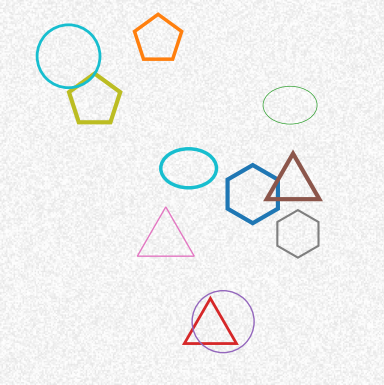[{"shape": "hexagon", "thickness": 3, "radius": 0.38, "center": [0.656, 0.496]}, {"shape": "pentagon", "thickness": 2.5, "radius": 0.32, "center": [0.411, 0.898]}, {"shape": "oval", "thickness": 0.5, "radius": 0.35, "center": [0.753, 0.727]}, {"shape": "triangle", "thickness": 2, "radius": 0.39, "center": [0.547, 0.147]}, {"shape": "circle", "thickness": 1, "radius": 0.4, "center": [0.58, 0.165]}, {"shape": "triangle", "thickness": 3, "radius": 0.39, "center": [0.761, 0.522]}, {"shape": "triangle", "thickness": 1, "radius": 0.43, "center": [0.431, 0.377]}, {"shape": "hexagon", "thickness": 1.5, "radius": 0.31, "center": [0.774, 0.393]}, {"shape": "pentagon", "thickness": 3, "radius": 0.35, "center": [0.246, 0.739]}, {"shape": "oval", "thickness": 2.5, "radius": 0.36, "center": [0.49, 0.563]}, {"shape": "circle", "thickness": 2, "radius": 0.41, "center": [0.178, 0.854]}]